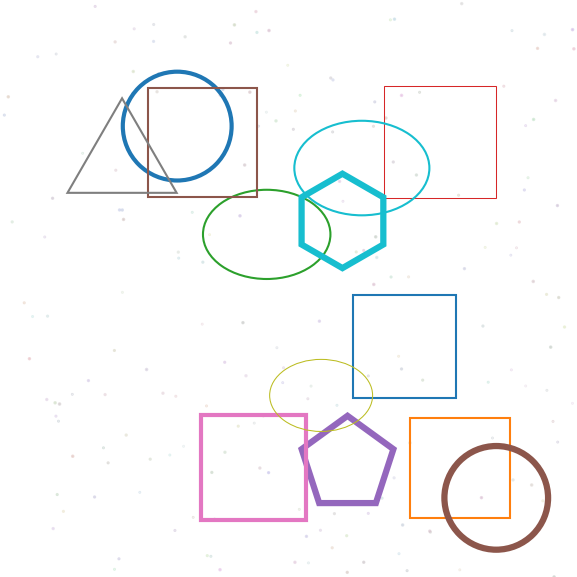[{"shape": "circle", "thickness": 2, "radius": 0.47, "center": [0.307, 0.781]}, {"shape": "square", "thickness": 1, "radius": 0.45, "center": [0.7, 0.399]}, {"shape": "square", "thickness": 1, "radius": 0.43, "center": [0.797, 0.189]}, {"shape": "oval", "thickness": 1, "radius": 0.55, "center": [0.462, 0.593]}, {"shape": "square", "thickness": 0.5, "radius": 0.48, "center": [0.762, 0.753]}, {"shape": "pentagon", "thickness": 3, "radius": 0.42, "center": [0.602, 0.196]}, {"shape": "square", "thickness": 1, "radius": 0.47, "center": [0.35, 0.753]}, {"shape": "circle", "thickness": 3, "radius": 0.45, "center": [0.859, 0.137]}, {"shape": "square", "thickness": 2, "radius": 0.45, "center": [0.439, 0.189]}, {"shape": "triangle", "thickness": 1, "radius": 0.55, "center": [0.211, 0.72]}, {"shape": "oval", "thickness": 0.5, "radius": 0.45, "center": [0.556, 0.314]}, {"shape": "oval", "thickness": 1, "radius": 0.58, "center": [0.627, 0.708]}, {"shape": "hexagon", "thickness": 3, "radius": 0.41, "center": [0.593, 0.617]}]